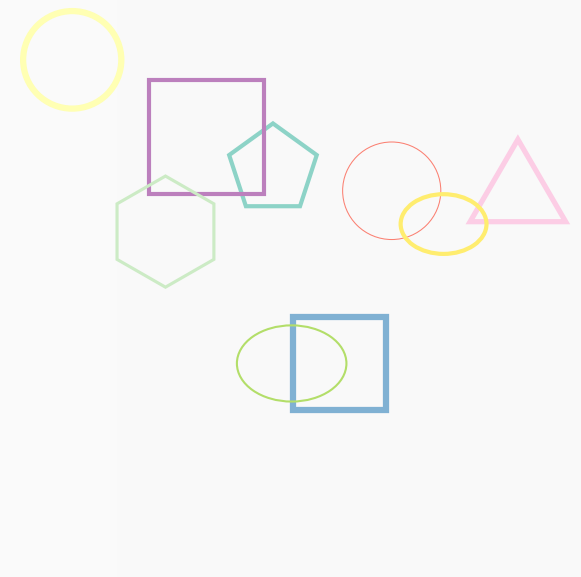[{"shape": "pentagon", "thickness": 2, "radius": 0.4, "center": [0.47, 0.706]}, {"shape": "circle", "thickness": 3, "radius": 0.42, "center": [0.124, 0.896]}, {"shape": "circle", "thickness": 0.5, "radius": 0.42, "center": [0.674, 0.669]}, {"shape": "square", "thickness": 3, "radius": 0.4, "center": [0.585, 0.37]}, {"shape": "oval", "thickness": 1, "radius": 0.47, "center": [0.502, 0.37]}, {"shape": "triangle", "thickness": 2.5, "radius": 0.47, "center": [0.891, 0.663]}, {"shape": "square", "thickness": 2, "radius": 0.49, "center": [0.354, 0.761]}, {"shape": "hexagon", "thickness": 1.5, "radius": 0.48, "center": [0.285, 0.598]}, {"shape": "oval", "thickness": 2, "radius": 0.37, "center": [0.763, 0.611]}]